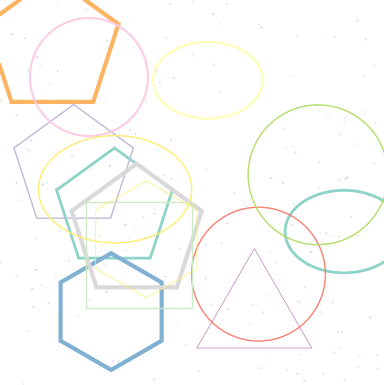[{"shape": "pentagon", "thickness": 2, "radius": 0.79, "center": [0.297, 0.457]}, {"shape": "oval", "thickness": 2, "radius": 0.77, "center": [0.894, 0.398]}, {"shape": "oval", "thickness": 1.5, "radius": 0.71, "center": [0.54, 0.792]}, {"shape": "pentagon", "thickness": 1, "radius": 0.82, "center": [0.191, 0.565]}, {"shape": "circle", "thickness": 1, "radius": 0.87, "center": [0.671, 0.288]}, {"shape": "hexagon", "thickness": 3, "radius": 0.76, "center": [0.289, 0.191]}, {"shape": "pentagon", "thickness": 3, "radius": 0.9, "center": [0.136, 0.881]}, {"shape": "circle", "thickness": 1, "radius": 0.91, "center": [0.826, 0.546]}, {"shape": "circle", "thickness": 1.5, "radius": 0.77, "center": [0.231, 0.8]}, {"shape": "pentagon", "thickness": 3, "radius": 0.89, "center": [0.355, 0.397]}, {"shape": "triangle", "thickness": 0.5, "radius": 0.86, "center": [0.661, 0.182]}, {"shape": "square", "thickness": 1, "radius": 0.69, "center": [0.36, 0.337]}, {"shape": "hexagon", "thickness": 0.5, "radius": 0.76, "center": [0.38, 0.378]}, {"shape": "oval", "thickness": 1, "radius": 1.0, "center": [0.299, 0.508]}]